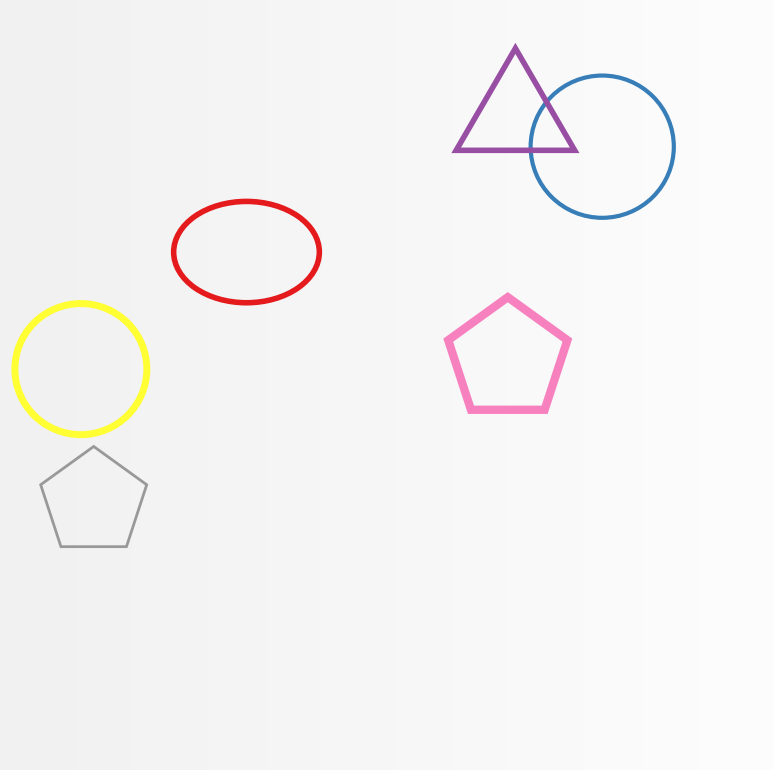[{"shape": "oval", "thickness": 2, "radius": 0.47, "center": [0.318, 0.673]}, {"shape": "circle", "thickness": 1.5, "radius": 0.46, "center": [0.777, 0.81]}, {"shape": "triangle", "thickness": 2, "radius": 0.44, "center": [0.665, 0.849]}, {"shape": "circle", "thickness": 2.5, "radius": 0.43, "center": [0.104, 0.521]}, {"shape": "pentagon", "thickness": 3, "radius": 0.4, "center": [0.655, 0.533]}, {"shape": "pentagon", "thickness": 1, "radius": 0.36, "center": [0.121, 0.348]}]